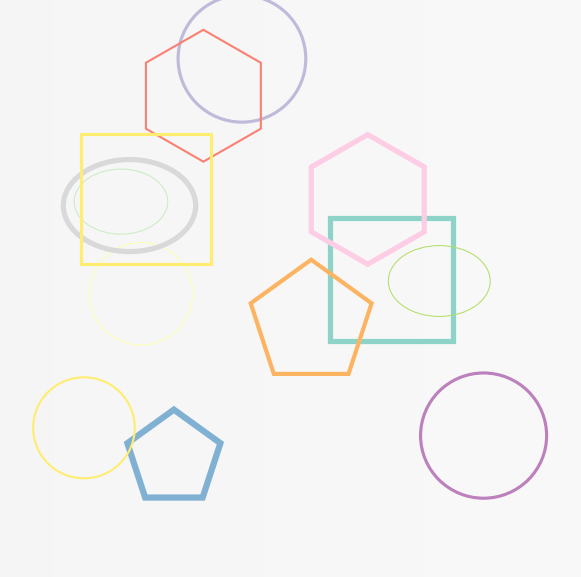[{"shape": "square", "thickness": 2.5, "radius": 0.53, "center": [0.673, 0.515]}, {"shape": "circle", "thickness": 0.5, "radius": 0.44, "center": [0.243, 0.491]}, {"shape": "circle", "thickness": 1.5, "radius": 0.55, "center": [0.416, 0.898]}, {"shape": "hexagon", "thickness": 1, "radius": 0.57, "center": [0.35, 0.833]}, {"shape": "pentagon", "thickness": 3, "radius": 0.42, "center": [0.299, 0.206]}, {"shape": "pentagon", "thickness": 2, "radius": 0.55, "center": [0.535, 0.44]}, {"shape": "oval", "thickness": 0.5, "radius": 0.44, "center": [0.756, 0.513]}, {"shape": "hexagon", "thickness": 2.5, "radius": 0.56, "center": [0.633, 0.654]}, {"shape": "oval", "thickness": 2.5, "radius": 0.57, "center": [0.223, 0.643]}, {"shape": "circle", "thickness": 1.5, "radius": 0.54, "center": [0.832, 0.245]}, {"shape": "oval", "thickness": 0.5, "radius": 0.4, "center": [0.208, 0.65]}, {"shape": "circle", "thickness": 1, "radius": 0.44, "center": [0.144, 0.258]}, {"shape": "square", "thickness": 1.5, "radius": 0.56, "center": [0.251, 0.655]}]